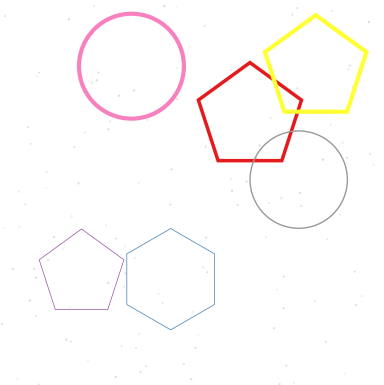[{"shape": "pentagon", "thickness": 2.5, "radius": 0.7, "center": [0.649, 0.697]}, {"shape": "hexagon", "thickness": 0.5, "radius": 0.66, "center": [0.443, 0.275]}, {"shape": "pentagon", "thickness": 0.5, "radius": 0.58, "center": [0.212, 0.289]}, {"shape": "pentagon", "thickness": 3, "radius": 0.69, "center": [0.82, 0.822]}, {"shape": "circle", "thickness": 3, "radius": 0.68, "center": [0.341, 0.828]}, {"shape": "circle", "thickness": 1, "radius": 0.63, "center": [0.776, 0.534]}]